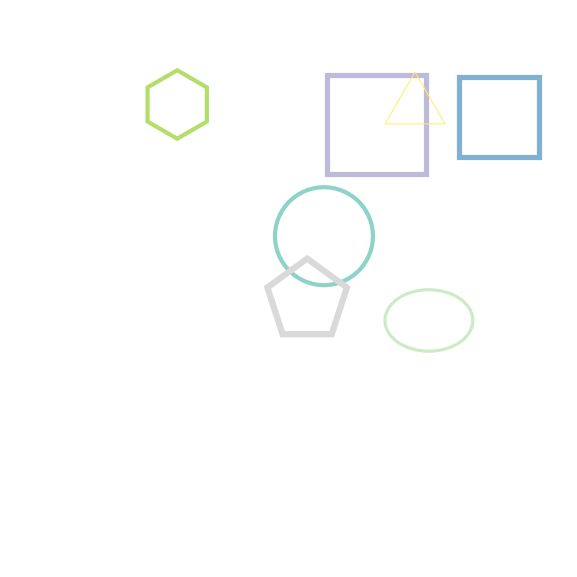[{"shape": "circle", "thickness": 2, "radius": 0.42, "center": [0.561, 0.59]}, {"shape": "square", "thickness": 2.5, "radius": 0.43, "center": [0.651, 0.784]}, {"shape": "square", "thickness": 2.5, "radius": 0.35, "center": [0.864, 0.797]}, {"shape": "hexagon", "thickness": 2, "radius": 0.3, "center": [0.307, 0.818]}, {"shape": "pentagon", "thickness": 3, "radius": 0.36, "center": [0.532, 0.479]}, {"shape": "oval", "thickness": 1.5, "radius": 0.38, "center": [0.743, 0.444]}, {"shape": "triangle", "thickness": 0.5, "radius": 0.3, "center": [0.719, 0.815]}]